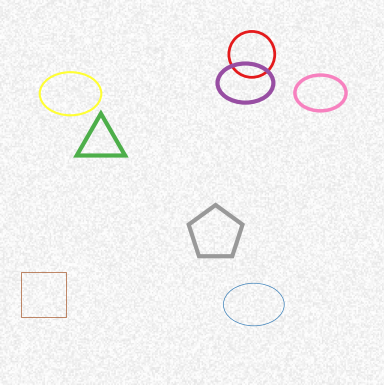[{"shape": "circle", "thickness": 2, "radius": 0.3, "center": [0.654, 0.859]}, {"shape": "oval", "thickness": 0.5, "radius": 0.4, "center": [0.659, 0.209]}, {"shape": "triangle", "thickness": 3, "radius": 0.36, "center": [0.262, 0.632]}, {"shape": "oval", "thickness": 3, "radius": 0.36, "center": [0.638, 0.784]}, {"shape": "oval", "thickness": 1.5, "radius": 0.4, "center": [0.183, 0.757]}, {"shape": "square", "thickness": 0.5, "radius": 0.29, "center": [0.113, 0.235]}, {"shape": "oval", "thickness": 2.5, "radius": 0.33, "center": [0.832, 0.759]}, {"shape": "pentagon", "thickness": 3, "radius": 0.37, "center": [0.56, 0.394]}]